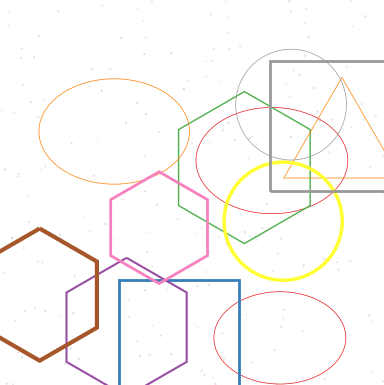[{"shape": "oval", "thickness": 0.5, "radius": 0.99, "center": [0.706, 0.583]}, {"shape": "oval", "thickness": 0.5, "radius": 0.86, "center": [0.727, 0.122]}, {"shape": "square", "thickness": 2, "radius": 0.78, "center": [0.464, 0.116]}, {"shape": "hexagon", "thickness": 1, "radius": 0.99, "center": [0.635, 0.565]}, {"shape": "hexagon", "thickness": 1.5, "radius": 0.9, "center": [0.329, 0.15]}, {"shape": "oval", "thickness": 0.5, "radius": 0.98, "center": [0.297, 0.658]}, {"shape": "triangle", "thickness": 0.5, "radius": 0.87, "center": [0.888, 0.625]}, {"shape": "circle", "thickness": 2.5, "radius": 0.77, "center": [0.736, 0.426]}, {"shape": "hexagon", "thickness": 3, "radius": 0.86, "center": [0.103, 0.235]}, {"shape": "hexagon", "thickness": 2, "radius": 0.73, "center": [0.413, 0.409]}, {"shape": "square", "thickness": 2, "radius": 0.84, "center": [0.871, 0.673]}, {"shape": "circle", "thickness": 0.5, "radius": 0.72, "center": [0.756, 0.728]}]